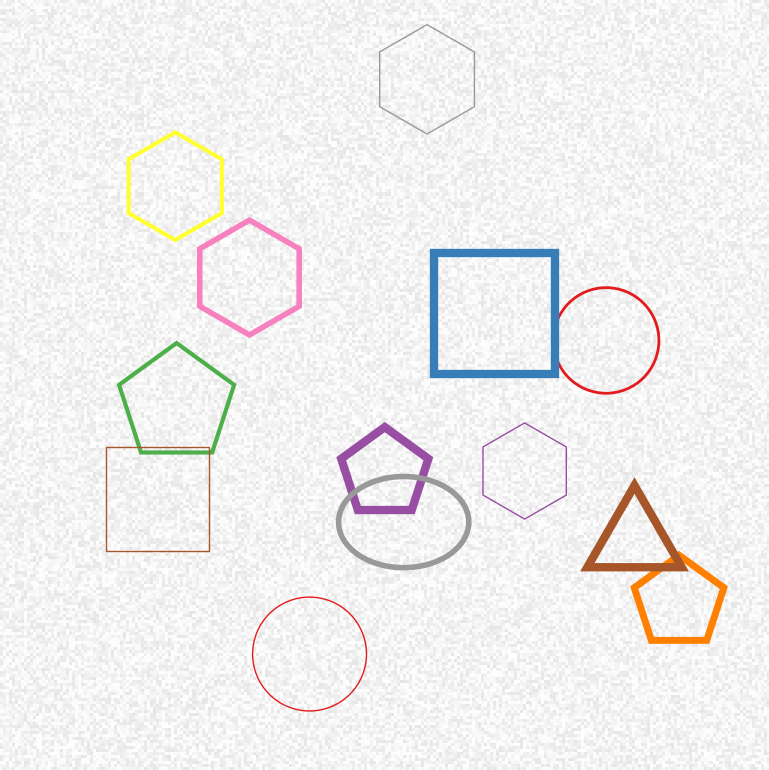[{"shape": "circle", "thickness": 1, "radius": 0.34, "center": [0.787, 0.558]}, {"shape": "circle", "thickness": 0.5, "radius": 0.37, "center": [0.402, 0.151]}, {"shape": "square", "thickness": 3, "radius": 0.39, "center": [0.642, 0.593]}, {"shape": "pentagon", "thickness": 1.5, "radius": 0.39, "center": [0.229, 0.476]}, {"shape": "hexagon", "thickness": 0.5, "radius": 0.31, "center": [0.681, 0.388]}, {"shape": "pentagon", "thickness": 3, "radius": 0.3, "center": [0.5, 0.386]}, {"shape": "pentagon", "thickness": 2.5, "radius": 0.31, "center": [0.882, 0.218]}, {"shape": "hexagon", "thickness": 1.5, "radius": 0.35, "center": [0.228, 0.758]}, {"shape": "square", "thickness": 0.5, "radius": 0.33, "center": [0.205, 0.352]}, {"shape": "triangle", "thickness": 3, "radius": 0.35, "center": [0.824, 0.299]}, {"shape": "hexagon", "thickness": 2, "radius": 0.37, "center": [0.324, 0.64]}, {"shape": "oval", "thickness": 2, "radius": 0.42, "center": [0.524, 0.322]}, {"shape": "hexagon", "thickness": 0.5, "radius": 0.36, "center": [0.555, 0.897]}]